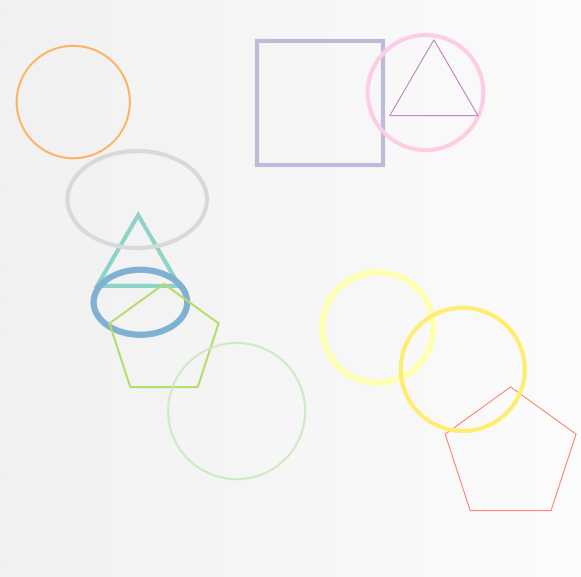[{"shape": "triangle", "thickness": 2, "radius": 0.41, "center": [0.238, 0.545]}, {"shape": "circle", "thickness": 3, "radius": 0.48, "center": [0.65, 0.432]}, {"shape": "square", "thickness": 2, "radius": 0.54, "center": [0.55, 0.821]}, {"shape": "pentagon", "thickness": 0.5, "radius": 0.59, "center": [0.878, 0.211]}, {"shape": "oval", "thickness": 3, "radius": 0.4, "center": [0.242, 0.476]}, {"shape": "circle", "thickness": 1, "radius": 0.49, "center": [0.126, 0.822]}, {"shape": "pentagon", "thickness": 1, "radius": 0.49, "center": [0.282, 0.409]}, {"shape": "circle", "thickness": 2, "radius": 0.5, "center": [0.732, 0.839]}, {"shape": "oval", "thickness": 2, "radius": 0.6, "center": [0.236, 0.654]}, {"shape": "triangle", "thickness": 0.5, "radius": 0.44, "center": [0.746, 0.843]}, {"shape": "circle", "thickness": 1, "radius": 0.59, "center": [0.407, 0.287]}, {"shape": "circle", "thickness": 2, "radius": 0.53, "center": [0.796, 0.36]}]